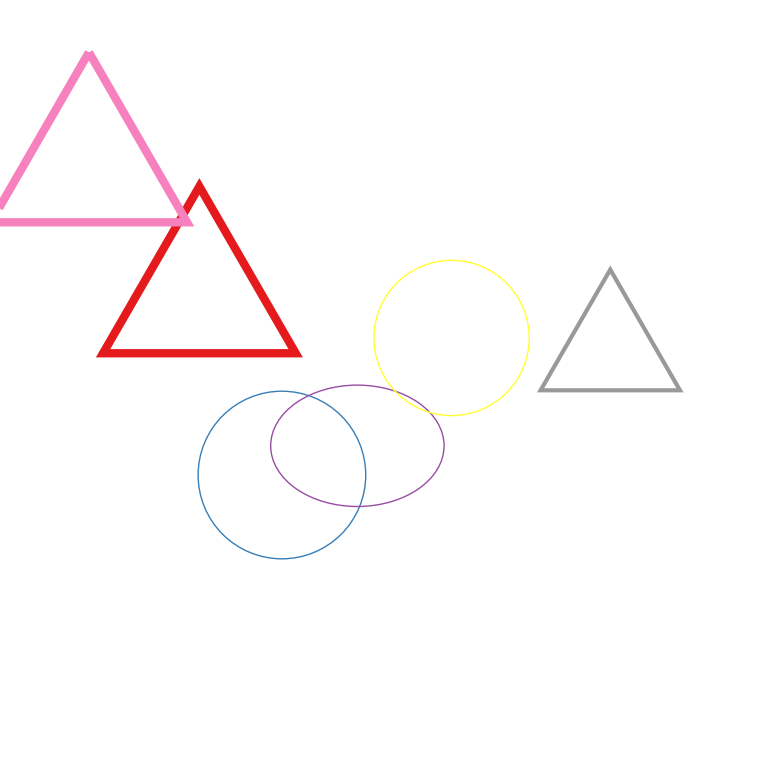[{"shape": "triangle", "thickness": 3, "radius": 0.72, "center": [0.259, 0.613]}, {"shape": "circle", "thickness": 0.5, "radius": 0.54, "center": [0.366, 0.383]}, {"shape": "oval", "thickness": 0.5, "radius": 0.56, "center": [0.464, 0.421]}, {"shape": "circle", "thickness": 0.5, "radius": 0.5, "center": [0.586, 0.561]}, {"shape": "triangle", "thickness": 3, "radius": 0.74, "center": [0.115, 0.785]}, {"shape": "triangle", "thickness": 1.5, "radius": 0.52, "center": [0.793, 0.545]}]